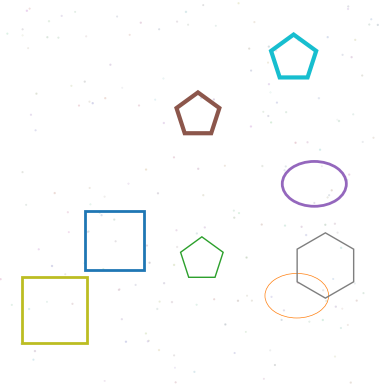[{"shape": "square", "thickness": 2, "radius": 0.38, "center": [0.298, 0.375]}, {"shape": "oval", "thickness": 0.5, "radius": 0.41, "center": [0.771, 0.232]}, {"shape": "pentagon", "thickness": 1, "radius": 0.29, "center": [0.524, 0.327]}, {"shape": "oval", "thickness": 2, "radius": 0.42, "center": [0.816, 0.522]}, {"shape": "pentagon", "thickness": 3, "radius": 0.29, "center": [0.514, 0.701]}, {"shape": "hexagon", "thickness": 1, "radius": 0.42, "center": [0.845, 0.31]}, {"shape": "square", "thickness": 2, "radius": 0.43, "center": [0.142, 0.195]}, {"shape": "pentagon", "thickness": 3, "radius": 0.31, "center": [0.763, 0.849]}]